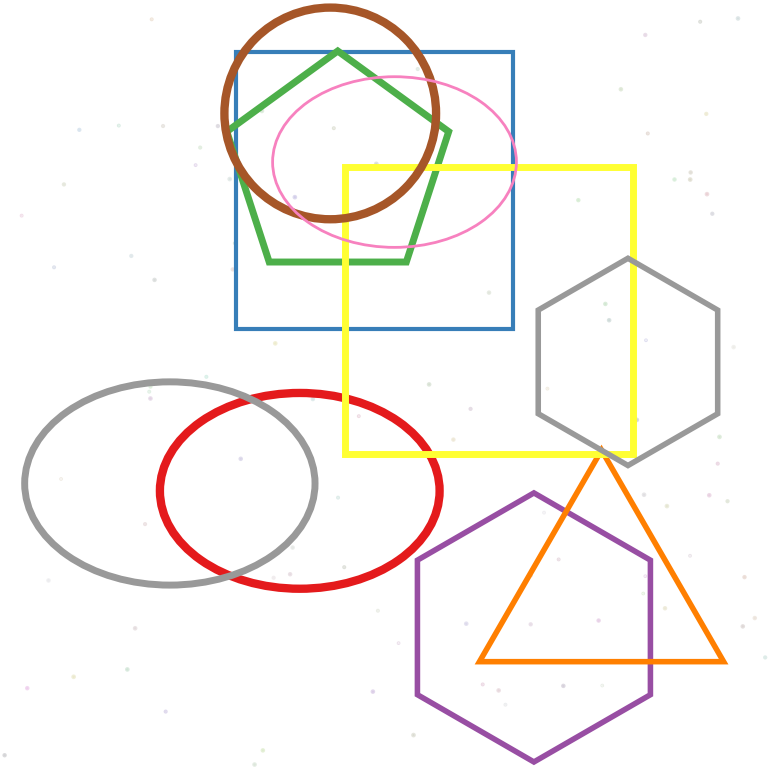[{"shape": "oval", "thickness": 3, "radius": 0.91, "center": [0.389, 0.363]}, {"shape": "square", "thickness": 1.5, "radius": 0.9, "center": [0.486, 0.752]}, {"shape": "pentagon", "thickness": 2.5, "radius": 0.76, "center": [0.439, 0.782]}, {"shape": "hexagon", "thickness": 2, "radius": 0.87, "center": [0.693, 0.185]}, {"shape": "triangle", "thickness": 2, "radius": 0.92, "center": [0.781, 0.232]}, {"shape": "square", "thickness": 2.5, "radius": 0.93, "center": [0.635, 0.597]}, {"shape": "circle", "thickness": 3, "radius": 0.69, "center": [0.429, 0.853]}, {"shape": "oval", "thickness": 1, "radius": 0.79, "center": [0.512, 0.79]}, {"shape": "oval", "thickness": 2.5, "radius": 0.94, "center": [0.221, 0.372]}, {"shape": "hexagon", "thickness": 2, "radius": 0.67, "center": [0.816, 0.53]}]